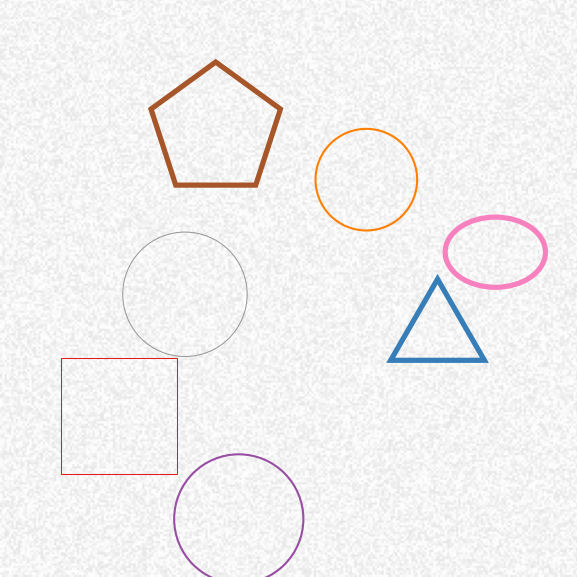[{"shape": "square", "thickness": 0.5, "radius": 0.5, "center": [0.206, 0.279]}, {"shape": "triangle", "thickness": 2.5, "radius": 0.47, "center": [0.758, 0.422]}, {"shape": "circle", "thickness": 1, "radius": 0.56, "center": [0.413, 0.101]}, {"shape": "circle", "thickness": 1, "radius": 0.44, "center": [0.634, 0.688]}, {"shape": "pentagon", "thickness": 2.5, "radius": 0.59, "center": [0.374, 0.774]}, {"shape": "oval", "thickness": 2.5, "radius": 0.43, "center": [0.858, 0.562]}, {"shape": "circle", "thickness": 0.5, "radius": 0.54, "center": [0.32, 0.49]}]